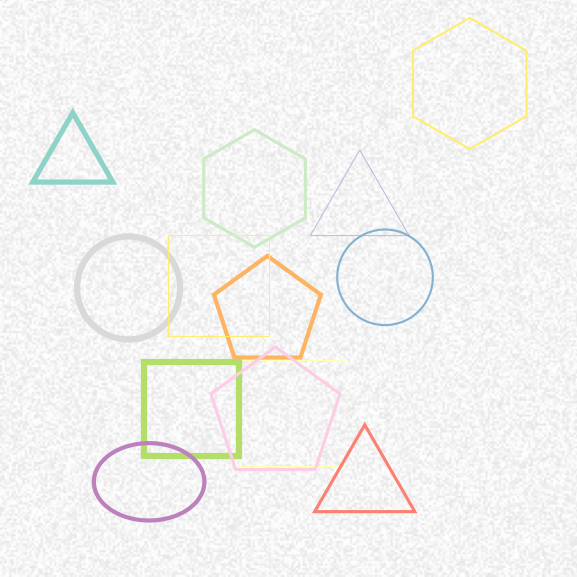[{"shape": "triangle", "thickness": 2.5, "radius": 0.4, "center": [0.126, 0.724]}, {"shape": "square", "thickness": 0.5, "radius": 0.46, "center": [0.506, 0.284]}, {"shape": "triangle", "thickness": 0.5, "radius": 0.49, "center": [0.623, 0.641]}, {"shape": "triangle", "thickness": 1.5, "radius": 0.5, "center": [0.632, 0.163]}, {"shape": "circle", "thickness": 1, "radius": 0.41, "center": [0.667, 0.519]}, {"shape": "pentagon", "thickness": 2, "radius": 0.49, "center": [0.463, 0.459]}, {"shape": "square", "thickness": 3, "radius": 0.41, "center": [0.332, 0.29]}, {"shape": "pentagon", "thickness": 1.5, "radius": 0.59, "center": [0.477, 0.281]}, {"shape": "circle", "thickness": 3, "radius": 0.45, "center": [0.223, 0.501]}, {"shape": "oval", "thickness": 2, "radius": 0.48, "center": [0.258, 0.165]}, {"shape": "hexagon", "thickness": 1.5, "radius": 0.51, "center": [0.441, 0.673]}, {"shape": "hexagon", "thickness": 1, "radius": 0.57, "center": [0.813, 0.855]}, {"shape": "square", "thickness": 0.5, "radius": 0.44, "center": [0.378, 0.505]}]